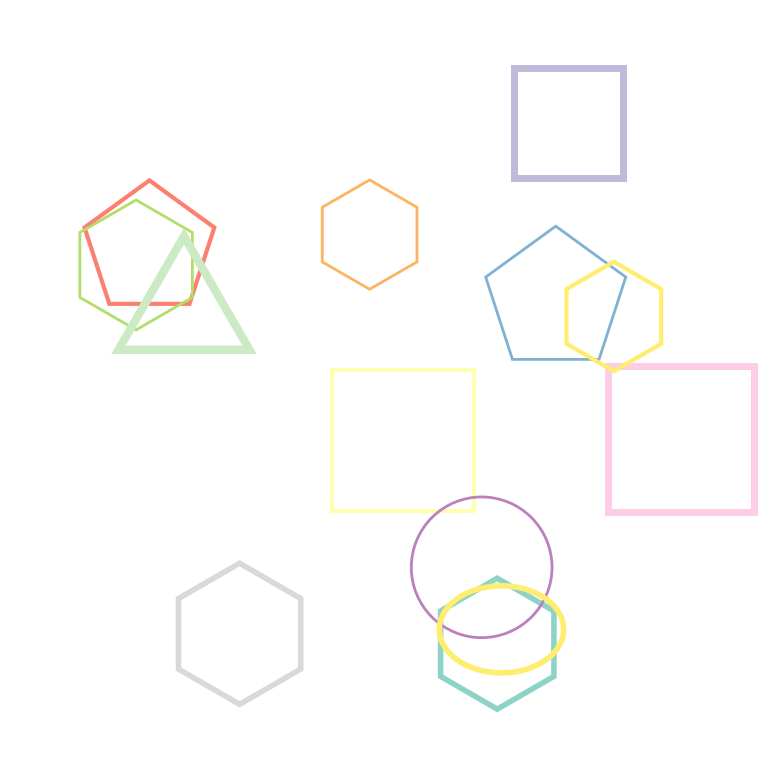[{"shape": "hexagon", "thickness": 2, "radius": 0.42, "center": [0.646, 0.164]}, {"shape": "square", "thickness": 1.5, "radius": 0.46, "center": [0.523, 0.428]}, {"shape": "square", "thickness": 2.5, "radius": 0.36, "center": [0.739, 0.84]}, {"shape": "pentagon", "thickness": 1.5, "radius": 0.44, "center": [0.194, 0.677]}, {"shape": "pentagon", "thickness": 1, "radius": 0.48, "center": [0.722, 0.611]}, {"shape": "hexagon", "thickness": 1, "radius": 0.35, "center": [0.48, 0.695]}, {"shape": "hexagon", "thickness": 1, "radius": 0.42, "center": [0.177, 0.656]}, {"shape": "square", "thickness": 2.5, "radius": 0.47, "center": [0.884, 0.43]}, {"shape": "hexagon", "thickness": 2, "radius": 0.46, "center": [0.311, 0.177]}, {"shape": "circle", "thickness": 1, "radius": 0.46, "center": [0.626, 0.263]}, {"shape": "triangle", "thickness": 3, "radius": 0.49, "center": [0.239, 0.595]}, {"shape": "hexagon", "thickness": 1.5, "radius": 0.36, "center": [0.797, 0.589]}, {"shape": "oval", "thickness": 2, "radius": 0.4, "center": [0.651, 0.183]}]